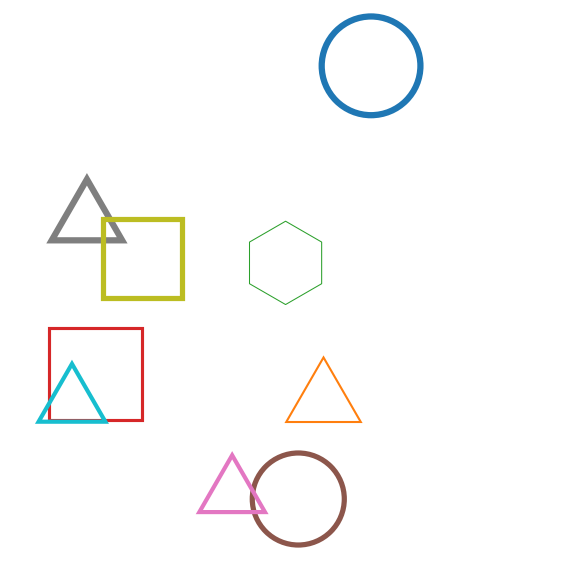[{"shape": "circle", "thickness": 3, "radius": 0.43, "center": [0.643, 0.885]}, {"shape": "triangle", "thickness": 1, "radius": 0.37, "center": [0.56, 0.306]}, {"shape": "hexagon", "thickness": 0.5, "radius": 0.36, "center": [0.495, 0.544]}, {"shape": "square", "thickness": 1.5, "radius": 0.4, "center": [0.166, 0.352]}, {"shape": "circle", "thickness": 2.5, "radius": 0.4, "center": [0.517, 0.135]}, {"shape": "triangle", "thickness": 2, "radius": 0.33, "center": [0.402, 0.145]}, {"shape": "triangle", "thickness": 3, "radius": 0.35, "center": [0.151, 0.618]}, {"shape": "square", "thickness": 2.5, "radius": 0.34, "center": [0.246, 0.552]}, {"shape": "triangle", "thickness": 2, "radius": 0.33, "center": [0.125, 0.302]}]